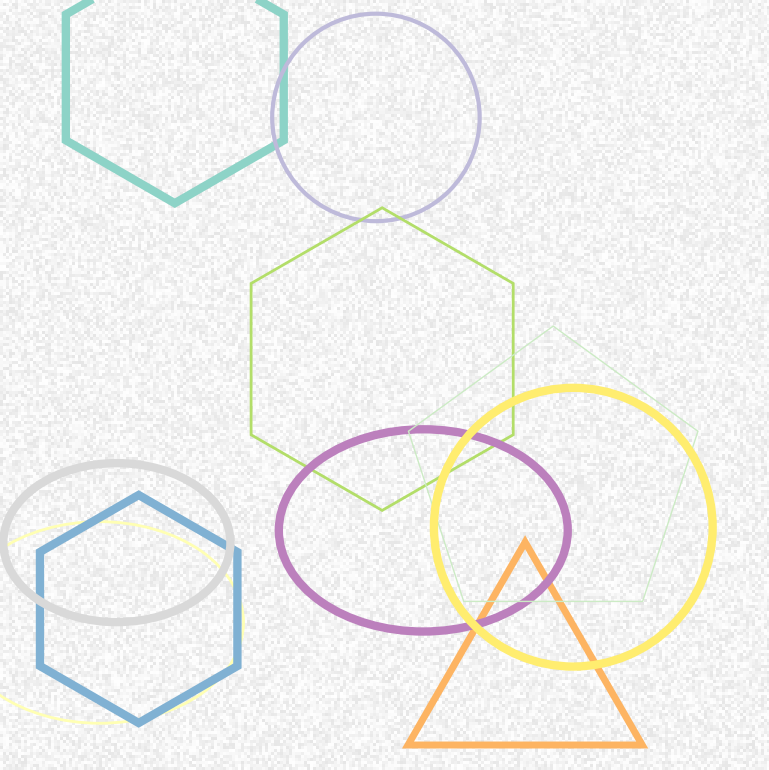[{"shape": "hexagon", "thickness": 3, "radius": 0.82, "center": [0.227, 0.899]}, {"shape": "oval", "thickness": 1, "radius": 0.94, "center": [0.129, 0.192]}, {"shape": "circle", "thickness": 1.5, "radius": 0.67, "center": [0.488, 0.847]}, {"shape": "hexagon", "thickness": 3, "radius": 0.74, "center": [0.18, 0.209]}, {"shape": "triangle", "thickness": 2.5, "radius": 0.88, "center": [0.682, 0.12]}, {"shape": "hexagon", "thickness": 1, "radius": 0.98, "center": [0.496, 0.534]}, {"shape": "oval", "thickness": 3, "radius": 0.74, "center": [0.152, 0.295]}, {"shape": "oval", "thickness": 3, "radius": 0.94, "center": [0.55, 0.311]}, {"shape": "pentagon", "thickness": 0.5, "radius": 0.99, "center": [0.718, 0.379]}, {"shape": "circle", "thickness": 3, "radius": 0.9, "center": [0.745, 0.315]}]